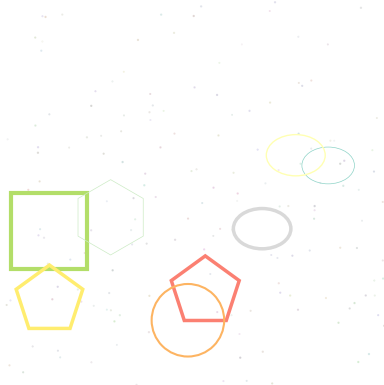[{"shape": "oval", "thickness": 0.5, "radius": 0.34, "center": [0.852, 0.57]}, {"shape": "oval", "thickness": 1, "radius": 0.38, "center": [0.768, 0.597]}, {"shape": "pentagon", "thickness": 2.5, "radius": 0.46, "center": [0.533, 0.243]}, {"shape": "circle", "thickness": 1.5, "radius": 0.47, "center": [0.488, 0.168]}, {"shape": "square", "thickness": 3, "radius": 0.5, "center": [0.127, 0.4]}, {"shape": "oval", "thickness": 2.5, "radius": 0.37, "center": [0.681, 0.406]}, {"shape": "hexagon", "thickness": 0.5, "radius": 0.49, "center": [0.287, 0.436]}, {"shape": "pentagon", "thickness": 2.5, "radius": 0.45, "center": [0.128, 0.221]}]